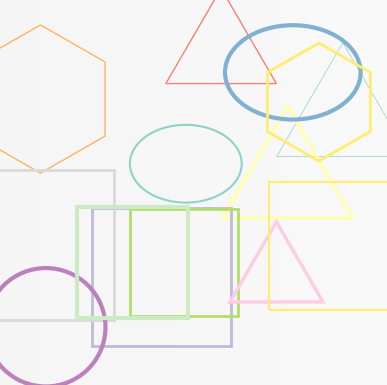[{"shape": "triangle", "thickness": 0.5, "radius": 0.99, "center": [0.885, 0.692]}, {"shape": "oval", "thickness": 1.5, "radius": 0.72, "center": [0.479, 0.575]}, {"shape": "triangle", "thickness": 2.5, "radius": 0.97, "center": [0.742, 0.531]}, {"shape": "square", "thickness": 2, "radius": 0.9, "center": [0.416, 0.28]}, {"shape": "triangle", "thickness": 1, "radius": 0.82, "center": [0.571, 0.865]}, {"shape": "oval", "thickness": 3, "radius": 0.87, "center": [0.756, 0.812]}, {"shape": "hexagon", "thickness": 1, "radius": 0.96, "center": [0.104, 0.743]}, {"shape": "square", "thickness": 2, "radius": 0.69, "center": [0.475, 0.318]}, {"shape": "triangle", "thickness": 2.5, "radius": 0.69, "center": [0.713, 0.285]}, {"shape": "square", "thickness": 2, "radius": 0.97, "center": [0.101, 0.364]}, {"shape": "circle", "thickness": 3, "radius": 0.77, "center": [0.118, 0.15]}, {"shape": "square", "thickness": 3, "radius": 0.72, "center": [0.342, 0.319]}, {"shape": "square", "thickness": 1.5, "radius": 0.83, "center": [0.861, 0.361]}, {"shape": "hexagon", "thickness": 2, "radius": 0.77, "center": [0.823, 0.735]}]